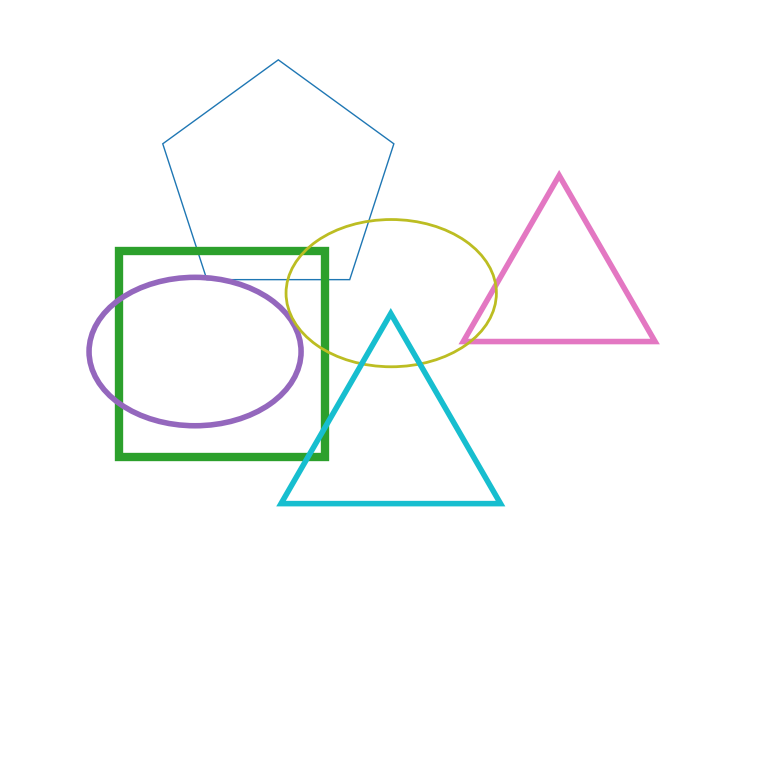[{"shape": "pentagon", "thickness": 0.5, "radius": 0.79, "center": [0.361, 0.764]}, {"shape": "square", "thickness": 3, "radius": 0.67, "center": [0.289, 0.54]}, {"shape": "oval", "thickness": 2, "radius": 0.69, "center": [0.253, 0.543]}, {"shape": "triangle", "thickness": 2, "radius": 0.72, "center": [0.726, 0.628]}, {"shape": "oval", "thickness": 1, "radius": 0.68, "center": [0.508, 0.619]}, {"shape": "triangle", "thickness": 2, "radius": 0.82, "center": [0.508, 0.428]}]